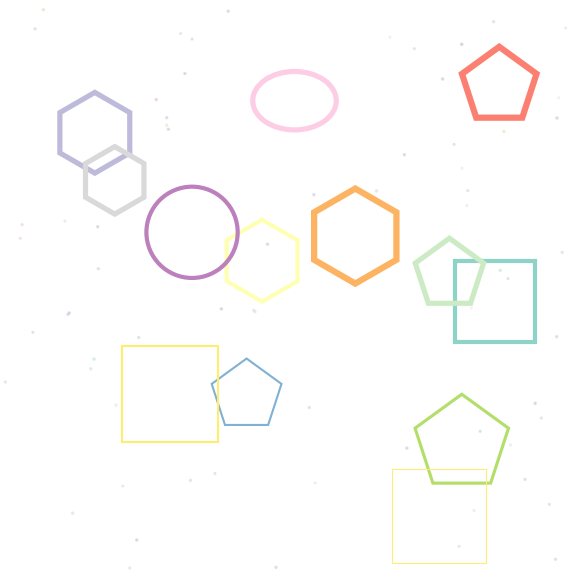[{"shape": "square", "thickness": 2, "radius": 0.35, "center": [0.857, 0.477]}, {"shape": "hexagon", "thickness": 2, "radius": 0.35, "center": [0.454, 0.548]}, {"shape": "hexagon", "thickness": 2.5, "radius": 0.35, "center": [0.164, 0.769]}, {"shape": "pentagon", "thickness": 3, "radius": 0.34, "center": [0.864, 0.85]}, {"shape": "pentagon", "thickness": 1, "radius": 0.32, "center": [0.427, 0.315]}, {"shape": "hexagon", "thickness": 3, "radius": 0.41, "center": [0.615, 0.59]}, {"shape": "pentagon", "thickness": 1.5, "radius": 0.43, "center": [0.8, 0.231]}, {"shape": "oval", "thickness": 2.5, "radius": 0.36, "center": [0.51, 0.825]}, {"shape": "hexagon", "thickness": 2.5, "radius": 0.29, "center": [0.199, 0.687]}, {"shape": "circle", "thickness": 2, "radius": 0.4, "center": [0.333, 0.597]}, {"shape": "pentagon", "thickness": 2.5, "radius": 0.31, "center": [0.778, 0.524]}, {"shape": "square", "thickness": 0.5, "radius": 0.41, "center": [0.761, 0.106]}, {"shape": "square", "thickness": 1, "radius": 0.41, "center": [0.294, 0.317]}]